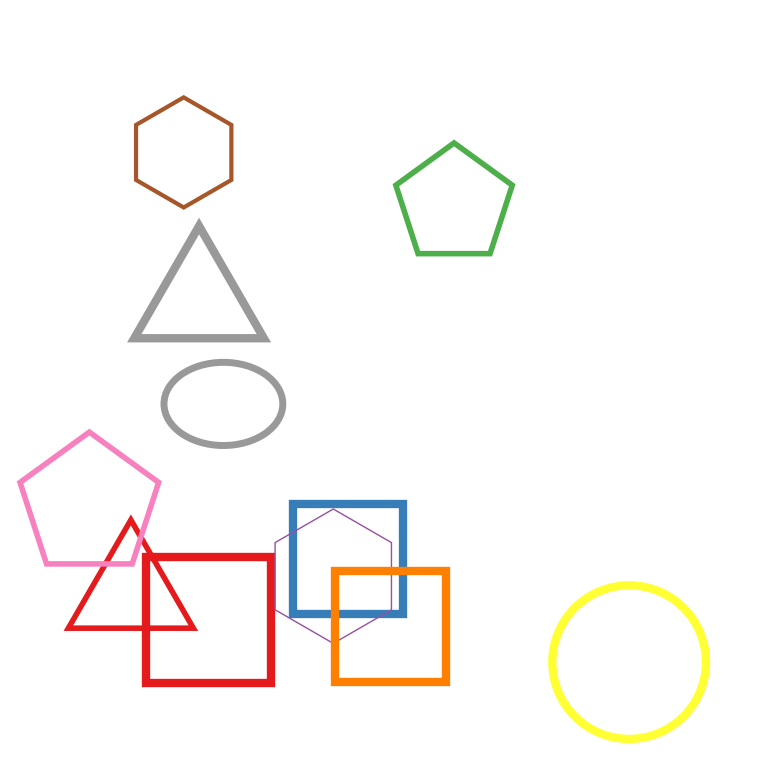[{"shape": "triangle", "thickness": 2, "radius": 0.47, "center": [0.17, 0.231]}, {"shape": "square", "thickness": 3, "radius": 0.41, "center": [0.271, 0.195]}, {"shape": "square", "thickness": 3, "radius": 0.36, "center": [0.452, 0.274]}, {"shape": "pentagon", "thickness": 2, "radius": 0.4, "center": [0.59, 0.735]}, {"shape": "hexagon", "thickness": 0.5, "radius": 0.44, "center": [0.433, 0.252]}, {"shape": "square", "thickness": 3, "radius": 0.36, "center": [0.507, 0.186]}, {"shape": "circle", "thickness": 3, "radius": 0.5, "center": [0.817, 0.14]}, {"shape": "hexagon", "thickness": 1.5, "radius": 0.36, "center": [0.239, 0.802]}, {"shape": "pentagon", "thickness": 2, "radius": 0.47, "center": [0.116, 0.344]}, {"shape": "triangle", "thickness": 3, "radius": 0.49, "center": [0.259, 0.609]}, {"shape": "oval", "thickness": 2.5, "radius": 0.39, "center": [0.29, 0.475]}]